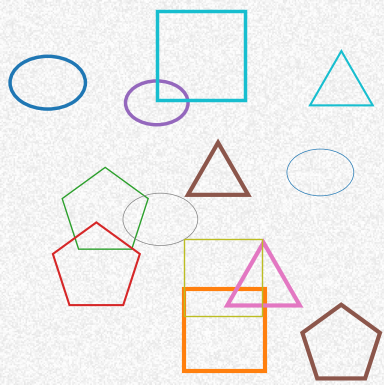[{"shape": "oval", "thickness": 0.5, "radius": 0.43, "center": [0.832, 0.552]}, {"shape": "oval", "thickness": 2.5, "radius": 0.49, "center": [0.124, 0.785]}, {"shape": "square", "thickness": 3, "radius": 0.53, "center": [0.583, 0.142]}, {"shape": "pentagon", "thickness": 1, "radius": 0.59, "center": [0.273, 0.448]}, {"shape": "pentagon", "thickness": 1.5, "radius": 0.59, "center": [0.25, 0.304]}, {"shape": "oval", "thickness": 2.5, "radius": 0.41, "center": [0.407, 0.733]}, {"shape": "triangle", "thickness": 3, "radius": 0.45, "center": [0.566, 0.539]}, {"shape": "pentagon", "thickness": 3, "radius": 0.53, "center": [0.886, 0.103]}, {"shape": "triangle", "thickness": 3, "radius": 0.54, "center": [0.684, 0.261]}, {"shape": "oval", "thickness": 0.5, "radius": 0.49, "center": [0.417, 0.43]}, {"shape": "square", "thickness": 1, "radius": 0.5, "center": [0.579, 0.279]}, {"shape": "triangle", "thickness": 1.5, "radius": 0.47, "center": [0.887, 0.773]}, {"shape": "square", "thickness": 2.5, "radius": 0.58, "center": [0.522, 0.855]}]